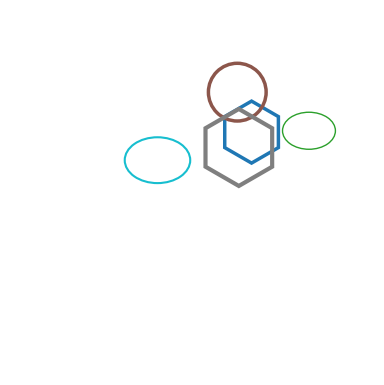[{"shape": "hexagon", "thickness": 2.5, "radius": 0.4, "center": [0.653, 0.657]}, {"shape": "oval", "thickness": 1, "radius": 0.34, "center": [0.803, 0.66]}, {"shape": "circle", "thickness": 2.5, "radius": 0.37, "center": [0.616, 0.761]}, {"shape": "hexagon", "thickness": 3, "radius": 0.5, "center": [0.62, 0.617]}, {"shape": "oval", "thickness": 1.5, "radius": 0.43, "center": [0.409, 0.584]}]